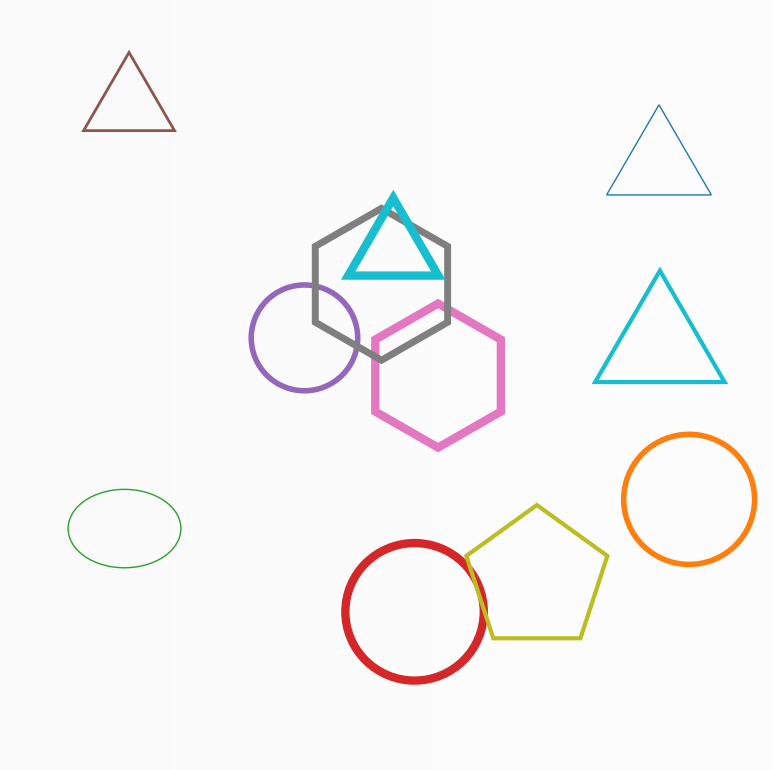[{"shape": "triangle", "thickness": 0.5, "radius": 0.39, "center": [0.85, 0.786]}, {"shape": "circle", "thickness": 2, "radius": 0.42, "center": [0.889, 0.351]}, {"shape": "oval", "thickness": 0.5, "radius": 0.36, "center": [0.161, 0.314]}, {"shape": "circle", "thickness": 3, "radius": 0.45, "center": [0.535, 0.205]}, {"shape": "circle", "thickness": 2, "radius": 0.34, "center": [0.393, 0.561]}, {"shape": "triangle", "thickness": 1, "radius": 0.34, "center": [0.167, 0.864]}, {"shape": "hexagon", "thickness": 3, "radius": 0.47, "center": [0.565, 0.512]}, {"shape": "hexagon", "thickness": 2.5, "radius": 0.49, "center": [0.492, 0.631]}, {"shape": "pentagon", "thickness": 1.5, "radius": 0.48, "center": [0.693, 0.248]}, {"shape": "triangle", "thickness": 3, "radius": 0.34, "center": [0.507, 0.676]}, {"shape": "triangle", "thickness": 1.5, "radius": 0.48, "center": [0.851, 0.552]}]